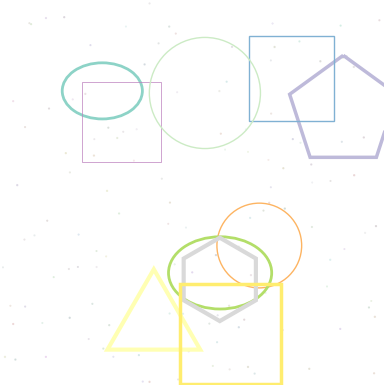[{"shape": "oval", "thickness": 2, "radius": 0.52, "center": [0.266, 0.764]}, {"shape": "triangle", "thickness": 3, "radius": 0.7, "center": [0.4, 0.161]}, {"shape": "pentagon", "thickness": 2.5, "radius": 0.73, "center": [0.892, 0.71]}, {"shape": "square", "thickness": 1, "radius": 0.55, "center": [0.757, 0.797]}, {"shape": "circle", "thickness": 1, "radius": 0.55, "center": [0.673, 0.362]}, {"shape": "oval", "thickness": 2, "radius": 0.67, "center": [0.572, 0.291]}, {"shape": "hexagon", "thickness": 3, "radius": 0.54, "center": [0.571, 0.274]}, {"shape": "square", "thickness": 0.5, "radius": 0.52, "center": [0.316, 0.682]}, {"shape": "circle", "thickness": 1, "radius": 0.72, "center": [0.532, 0.758]}, {"shape": "square", "thickness": 2.5, "radius": 0.65, "center": [0.599, 0.132]}]